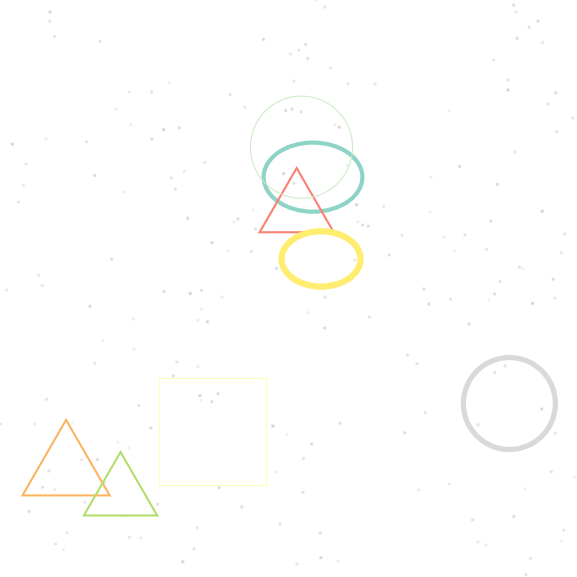[{"shape": "oval", "thickness": 2, "radius": 0.43, "center": [0.542, 0.692]}, {"shape": "square", "thickness": 0.5, "radius": 0.46, "center": [0.368, 0.252]}, {"shape": "triangle", "thickness": 1, "radius": 0.37, "center": [0.514, 0.634]}, {"shape": "triangle", "thickness": 1, "radius": 0.44, "center": [0.114, 0.185]}, {"shape": "triangle", "thickness": 1, "radius": 0.37, "center": [0.209, 0.143]}, {"shape": "circle", "thickness": 2.5, "radius": 0.4, "center": [0.882, 0.3]}, {"shape": "circle", "thickness": 0.5, "radius": 0.44, "center": [0.522, 0.744]}, {"shape": "oval", "thickness": 3, "radius": 0.34, "center": [0.556, 0.551]}]